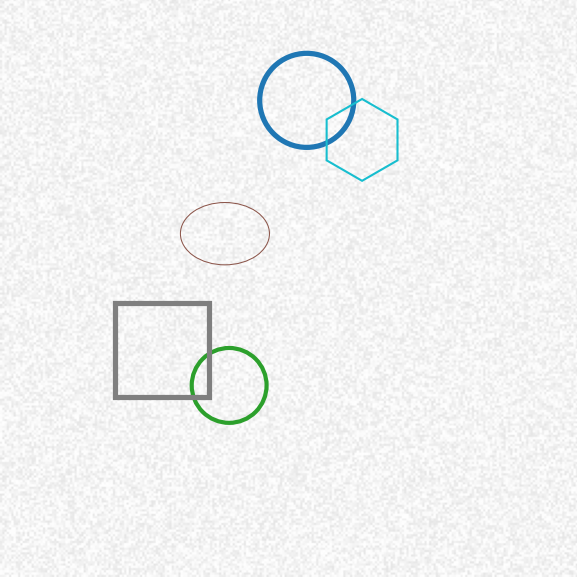[{"shape": "circle", "thickness": 2.5, "radius": 0.41, "center": [0.531, 0.825]}, {"shape": "circle", "thickness": 2, "radius": 0.32, "center": [0.397, 0.332]}, {"shape": "oval", "thickness": 0.5, "radius": 0.39, "center": [0.389, 0.595]}, {"shape": "square", "thickness": 2.5, "radius": 0.41, "center": [0.281, 0.394]}, {"shape": "hexagon", "thickness": 1, "radius": 0.35, "center": [0.627, 0.757]}]